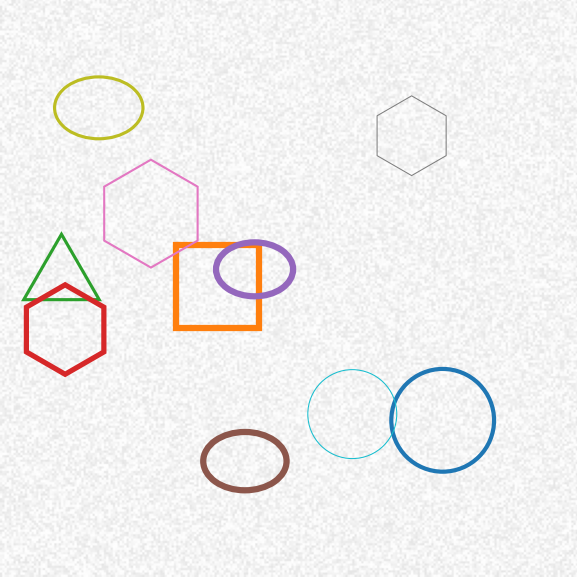[{"shape": "circle", "thickness": 2, "radius": 0.44, "center": [0.767, 0.271]}, {"shape": "square", "thickness": 3, "radius": 0.36, "center": [0.377, 0.503]}, {"shape": "triangle", "thickness": 1.5, "radius": 0.38, "center": [0.106, 0.518]}, {"shape": "hexagon", "thickness": 2.5, "radius": 0.39, "center": [0.113, 0.428]}, {"shape": "oval", "thickness": 3, "radius": 0.33, "center": [0.441, 0.533]}, {"shape": "oval", "thickness": 3, "radius": 0.36, "center": [0.424, 0.201]}, {"shape": "hexagon", "thickness": 1, "radius": 0.47, "center": [0.261, 0.629]}, {"shape": "hexagon", "thickness": 0.5, "radius": 0.35, "center": [0.713, 0.764]}, {"shape": "oval", "thickness": 1.5, "radius": 0.38, "center": [0.171, 0.812]}, {"shape": "circle", "thickness": 0.5, "radius": 0.39, "center": [0.61, 0.282]}]